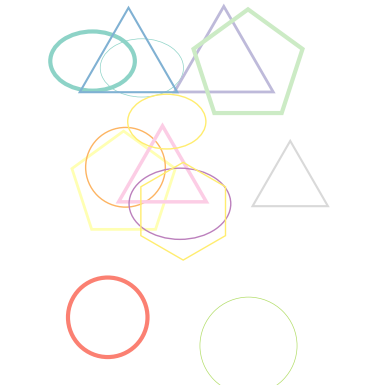[{"shape": "oval", "thickness": 3, "radius": 0.55, "center": [0.24, 0.841]}, {"shape": "oval", "thickness": 0.5, "radius": 0.54, "center": [0.368, 0.824]}, {"shape": "pentagon", "thickness": 2, "radius": 0.71, "center": [0.321, 0.518]}, {"shape": "triangle", "thickness": 2, "radius": 0.74, "center": [0.581, 0.835]}, {"shape": "circle", "thickness": 3, "radius": 0.52, "center": [0.28, 0.176]}, {"shape": "triangle", "thickness": 1.5, "radius": 0.73, "center": [0.334, 0.834]}, {"shape": "circle", "thickness": 1, "radius": 0.52, "center": [0.326, 0.566]}, {"shape": "circle", "thickness": 0.5, "radius": 0.63, "center": [0.645, 0.102]}, {"shape": "triangle", "thickness": 2.5, "radius": 0.66, "center": [0.422, 0.542]}, {"shape": "triangle", "thickness": 1.5, "radius": 0.57, "center": [0.754, 0.521]}, {"shape": "oval", "thickness": 1, "radius": 0.66, "center": [0.467, 0.471]}, {"shape": "pentagon", "thickness": 3, "radius": 0.74, "center": [0.644, 0.827]}, {"shape": "hexagon", "thickness": 1, "radius": 0.63, "center": [0.476, 0.451]}, {"shape": "oval", "thickness": 1, "radius": 0.51, "center": [0.433, 0.684]}]